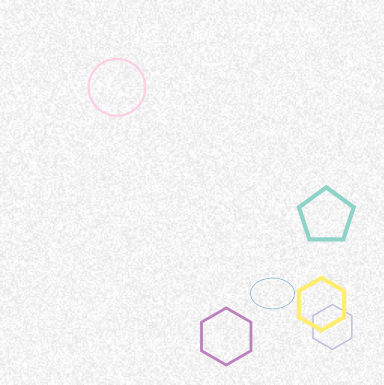[{"shape": "pentagon", "thickness": 3, "radius": 0.37, "center": [0.848, 0.439]}, {"shape": "hexagon", "thickness": 1, "radius": 0.29, "center": [0.863, 0.151]}, {"shape": "oval", "thickness": 0.5, "radius": 0.29, "center": [0.708, 0.238]}, {"shape": "circle", "thickness": 1.5, "radius": 0.37, "center": [0.304, 0.773]}, {"shape": "hexagon", "thickness": 2, "radius": 0.37, "center": [0.588, 0.126]}, {"shape": "hexagon", "thickness": 3, "radius": 0.34, "center": [0.835, 0.21]}]